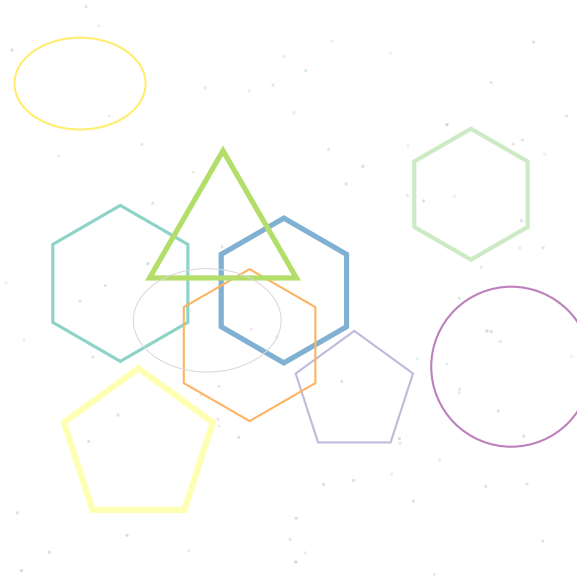[{"shape": "hexagon", "thickness": 1.5, "radius": 0.68, "center": [0.208, 0.508]}, {"shape": "pentagon", "thickness": 3, "radius": 0.68, "center": [0.24, 0.226]}, {"shape": "pentagon", "thickness": 1, "radius": 0.53, "center": [0.614, 0.319]}, {"shape": "hexagon", "thickness": 2.5, "radius": 0.63, "center": [0.492, 0.496]}, {"shape": "hexagon", "thickness": 1, "radius": 0.66, "center": [0.432, 0.402]}, {"shape": "triangle", "thickness": 2.5, "radius": 0.73, "center": [0.386, 0.591]}, {"shape": "oval", "thickness": 0.5, "radius": 0.64, "center": [0.359, 0.444]}, {"shape": "circle", "thickness": 1, "radius": 0.69, "center": [0.885, 0.364]}, {"shape": "hexagon", "thickness": 2, "radius": 0.57, "center": [0.815, 0.663]}, {"shape": "oval", "thickness": 1, "radius": 0.57, "center": [0.139, 0.854]}]